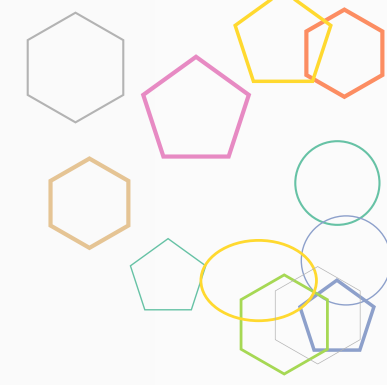[{"shape": "circle", "thickness": 1.5, "radius": 0.54, "center": [0.871, 0.525]}, {"shape": "pentagon", "thickness": 1, "radius": 0.51, "center": [0.434, 0.278]}, {"shape": "hexagon", "thickness": 3, "radius": 0.57, "center": [0.889, 0.862]}, {"shape": "circle", "thickness": 1, "radius": 0.58, "center": [0.893, 0.324]}, {"shape": "pentagon", "thickness": 2.5, "radius": 0.5, "center": [0.87, 0.172]}, {"shape": "pentagon", "thickness": 3, "radius": 0.72, "center": [0.506, 0.709]}, {"shape": "hexagon", "thickness": 2, "radius": 0.64, "center": [0.733, 0.157]}, {"shape": "pentagon", "thickness": 2.5, "radius": 0.65, "center": [0.73, 0.894]}, {"shape": "oval", "thickness": 2, "radius": 0.75, "center": [0.668, 0.271]}, {"shape": "hexagon", "thickness": 3, "radius": 0.58, "center": [0.231, 0.472]}, {"shape": "hexagon", "thickness": 1.5, "radius": 0.71, "center": [0.195, 0.825]}, {"shape": "hexagon", "thickness": 0.5, "radius": 0.63, "center": [0.82, 0.181]}]